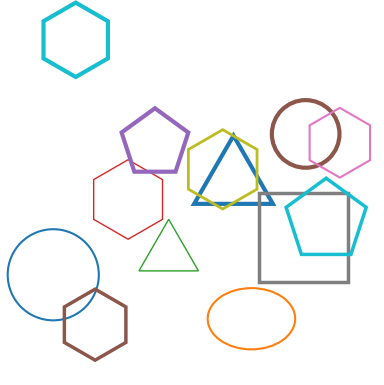[{"shape": "circle", "thickness": 1.5, "radius": 0.59, "center": [0.138, 0.286]}, {"shape": "triangle", "thickness": 3, "radius": 0.59, "center": [0.607, 0.53]}, {"shape": "oval", "thickness": 1.5, "radius": 0.57, "center": [0.653, 0.172]}, {"shape": "triangle", "thickness": 1, "radius": 0.45, "center": [0.438, 0.341]}, {"shape": "hexagon", "thickness": 1, "radius": 0.52, "center": [0.333, 0.482]}, {"shape": "pentagon", "thickness": 3, "radius": 0.46, "center": [0.402, 0.628]}, {"shape": "hexagon", "thickness": 2.5, "radius": 0.46, "center": [0.247, 0.157]}, {"shape": "circle", "thickness": 3, "radius": 0.44, "center": [0.794, 0.652]}, {"shape": "hexagon", "thickness": 1.5, "radius": 0.45, "center": [0.883, 0.629]}, {"shape": "square", "thickness": 2.5, "radius": 0.58, "center": [0.788, 0.383]}, {"shape": "hexagon", "thickness": 2, "radius": 0.51, "center": [0.578, 0.56]}, {"shape": "pentagon", "thickness": 2.5, "radius": 0.55, "center": [0.847, 0.428]}, {"shape": "hexagon", "thickness": 3, "radius": 0.48, "center": [0.197, 0.897]}]